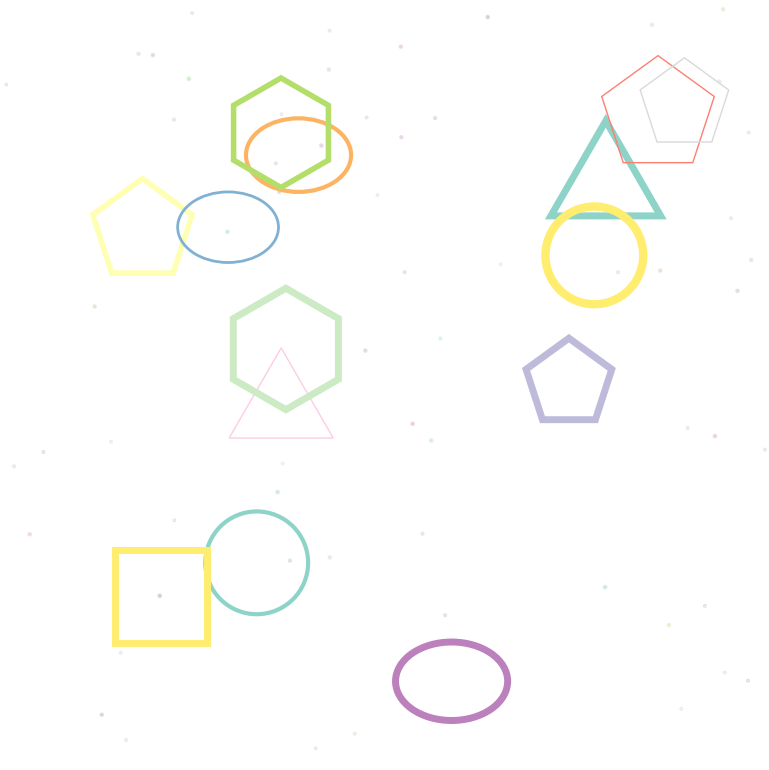[{"shape": "triangle", "thickness": 2.5, "radius": 0.41, "center": [0.787, 0.761]}, {"shape": "circle", "thickness": 1.5, "radius": 0.33, "center": [0.333, 0.269]}, {"shape": "pentagon", "thickness": 2, "radius": 0.34, "center": [0.185, 0.7]}, {"shape": "pentagon", "thickness": 2.5, "radius": 0.29, "center": [0.739, 0.502]}, {"shape": "pentagon", "thickness": 0.5, "radius": 0.38, "center": [0.855, 0.851]}, {"shape": "oval", "thickness": 1, "radius": 0.33, "center": [0.296, 0.705]}, {"shape": "oval", "thickness": 1.5, "radius": 0.34, "center": [0.388, 0.799]}, {"shape": "hexagon", "thickness": 2, "radius": 0.36, "center": [0.365, 0.828]}, {"shape": "triangle", "thickness": 0.5, "radius": 0.39, "center": [0.365, 0.47]}, {"shape": "pentagon", "thickness": 0.5, "radius": 0.3, "center": [0.889, 0.864]}, {"shape": "oval", "thickness": 2.5, "radius": 0.36, "center": [0.586, 0.115]}, {"shape": "hexagon", "thickness": 2.5, "radius": 0.39, "center": [0.371, 0.547]}, {"shape": "square", "thickness": 2.5, "radius": 0.3, "center": [0.209, 0.225]}, {"shape": "circle", "thickness": 3, "radius": 0.32, "center": [0.772, 0.668]}]